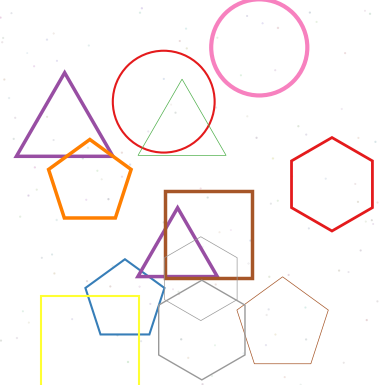[{"shape": "circle", "thickness": 1.5, "radius": 0.66, "center": [0.425, 0.736]}, {"shape": "hexagon", "thickness": 2, "radius": 0.61, "center": [0.862, 0.521]}, {"shape": "pentagon", "thickness": 1.5, "radius": 0.54, "center": [0.325, 0.219]}, {"shape": "triangle", "thickness": 0.5, "radius": 0.66, "center": [0.473, 0.662]}, {"shape": "triangle", "thickness": 2.5, "radius": 0.72, "center": [0.168, 0.666]}, {"shape": "triangle", "thickness": 2.5, "radius": 0.6, "center": [0.461, 0.341]}, {"shape": "pentagon", "thickness": 2.5, "radius": 0.56, "center": [0.233, 0.525]}, {"shape": "square", "thickness": 1.5, "radius": 0.64, "center": [0.233, 0.103]}, {"shape": "pentagon", "thickness": 0.5, "radius": 0.62, "center": [0.734, 0.156]}, {"shape": "square", "thickness": 2.5, "radius": 0.56, "center": [0.542, 0.391]}, {"shape": "circle", "thickness": 3, "radius": 0.62, "center": [0.673, 0.877]}, {"shape": "hexagon", "thickness": 0.5, "radius": 0.54, "center": [0.522, 0.276]}, {"shape": "hexagon", "thickness": 1, "radius": 0.65, "center": [0.524, 0.143]}]